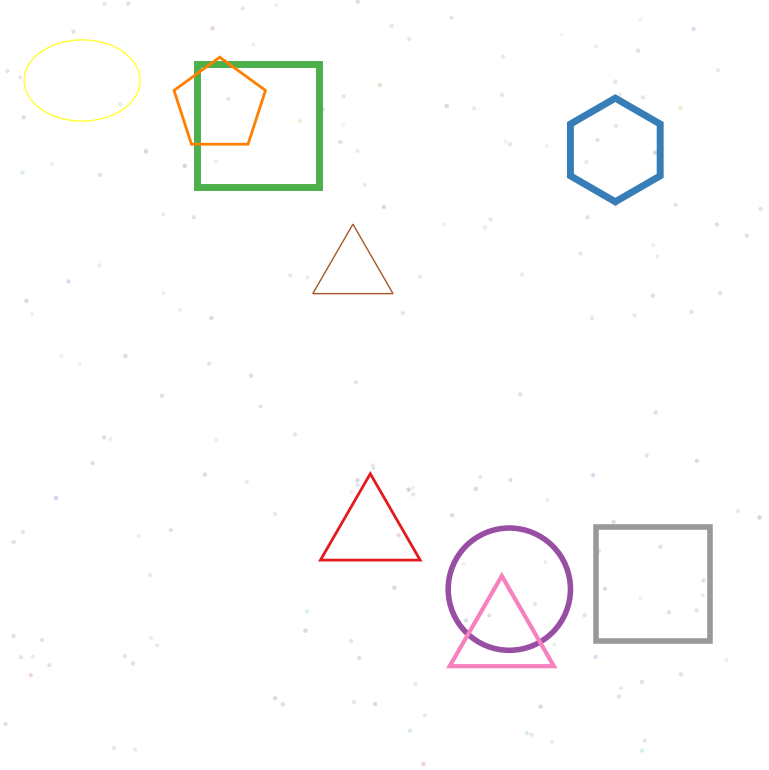[{"shape": "triangle", "thickness": 1, "radius": 0.37, "center": [0.481, 0.31]}, {"shape": "hexagon", "thickness": 2.5, "radius": 0.34, "center": [0.799, 0.805]}, {"shape": "square", "thickness": 2.5, "radius": 0.4, "center": [0.335, 0.837]}, {"shape": "circle", "thickness": 2, "radius": 0.4, "center": [0.661, 0.235]}, {"shape": "pentagon", "thickness": 1, "radius": 0.31, "center": [0.285, 0.863]}, {"shape": "oval", "thickness": 0.5, "radius": 0.38, "center": [0.107, 0.895]}, {"shape": "triangle", "thickness": 0.5, "radius": 0.3, "center": [0.458, 0.649]}, {"shape": "triangle", "thickness": 1.5, "radius": 0.39, "center": [0.652, 0.174]}, {"shape": "square", "thickness": 2, "radius": 0.37, "center": [0.848, 0.241]}]